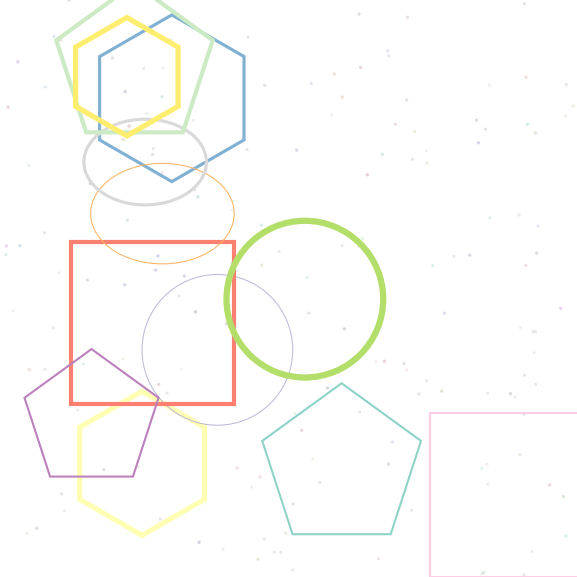[{"shape": "pentagon", "thickness": 1, "radius": 0.72, "center": [0.592, 0.191]}, {"shape": "hexagon", "thickness": 2.5, "radius": 0.62, "center": [0.246, 0.197]}, {"shape": "circle", "thickness": 0.5, "radius": 0.65, "center": [0.376, 0.393]}, {"shape": "square", "thickness": 2, "radius": 0.7, "center": [0.264, 0.44]}, {"shape": "hexagon", "thickness": 1.5, "radius": 0.72, "center": [0.298, 0.829]}, {"shape": "oval", "thickness": 0.5, "radius": 0.62, "center": [0.281, 0.629]}, {"shape": "circle", "thickness": 3, "radius": 0.68, "center": [0.528, 0.481]}, {"shape": "square", "thickness": 1, "radius": 0.71, "center": [0.887, 0.142]}, {"shape": "oval", "thickness": 1.5, "radius": 0.53, "center": [0.251, 0.719]}, {"shape": "pentagon", "thickness": 1, "radius": 0.61, "center": [0.158, 0.273]}, {"shape": "pentagon", "thickness": 2, "radius": 0.71, "center": [0.233, 0.885]}, {"shape": "hexagon", "thickness": 2.5, "radius": 0.51, "center": [0.22, 0.866]}]